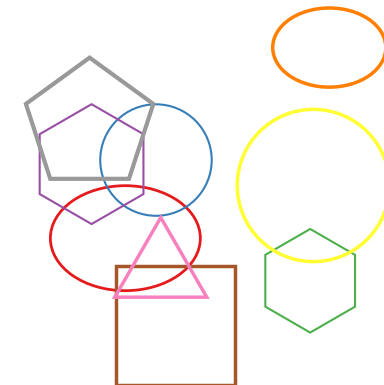[{"shape": "oval", "thickness": 2, "radius": 0.97, "center": [0.326, 0.381]}, {"shape": "circle", "thickness": 1.5, "radius": 0.72, "center": [0.405, 0.584]}, {"shape": "hexagon", "thickness": 1.5, "radius": 0.67, "center": [0.806, 0.271]}, {"shape": "hexagon", "thickness": 1.5, "radius": 0.78, "center": [0.238, 0.574]}, {"shape": "oval", "thickness": 2.5, "radius": 0.73, "center": [0.855, 0.876]}, {"shape": "circle", "thickness": 2.5, "radius": 0.99, "center": [0.814, 0.518]}, {"shape": "square", "thickness": 2.5, "radius": 0.77, "center": [0.455, 0.154]}, {"shape": "triangle", "thickness": 2.5, "radius": 0.69, "center": [0.418, 0.297]}, {"shape": "pentagon", "thickness": 3, "radius": 0.87, "center": [0.233, 0.676]}]